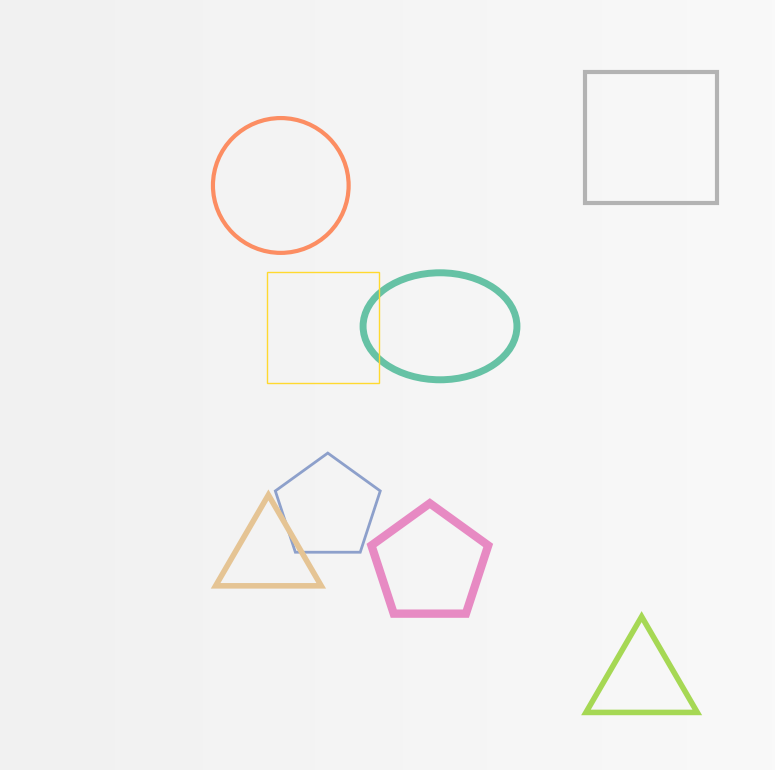[{"shape": "oval", "thickness": 2.5, "radius": 0.5, "center": [0.568, 0.576]}, {"shape": "circle", "thickness": 1.5, "radius": 0.44, "center": [0.362, 0.759]}, {"shape": "pentagon", "thickness": 1, "radius": 0.36, "center": [0.423, 0.34]}, {"shape": "pentagon", "thickness": 3, "radius": 0.4, "center": [0.555, 0.267]}, {"shape": "triangle", "thickness": 2, "radius": 0.41, "center": [0.828, 0.116]}, {"shape": "square", "thickness": 0.5, "radius": 0.36, "center": [0.417, 0.575]}, {"shape": "triangle", "thickness": 2, "radius": 0.39, "center": [0.346, 0.279]}, {"shape": "square", "thickness": 1.5, "radius": 0.42, "center": [0.84, 0.822]}]